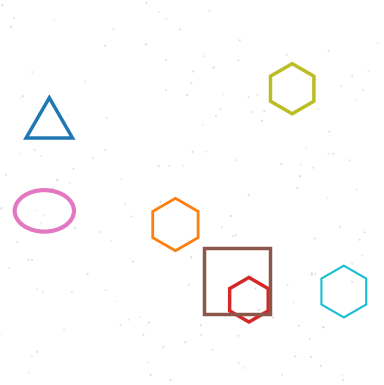[{"shape": "triangle", "thickness": 2.5, "radius": 0.35, "center": [0.128, 0.676]}, {"shape": "hexagon", "thickness": 2, "radius": 0.34, "center": [0.456, 0.417]}, {"shape": "hexagon", "thickness": 2.5, "radius": 0.29, "center": [0.647, 0.221]}, {"shape": "square", "thickness": 2.5, "radius": 0.43, "center": [0.614, 0.27]}, {"shape": "oval", "thickness": 3, "radius": 0.38, "center": [0.115, 0.452]}, {"shape": "hexagon", "thickness": 2.5, "radius": 0.33, "center": [0.759, 0.77]}, {"shape": "hexagon", "thickness": 1.5, "radius": 0.34, "center": [0.893, 0.243]}]